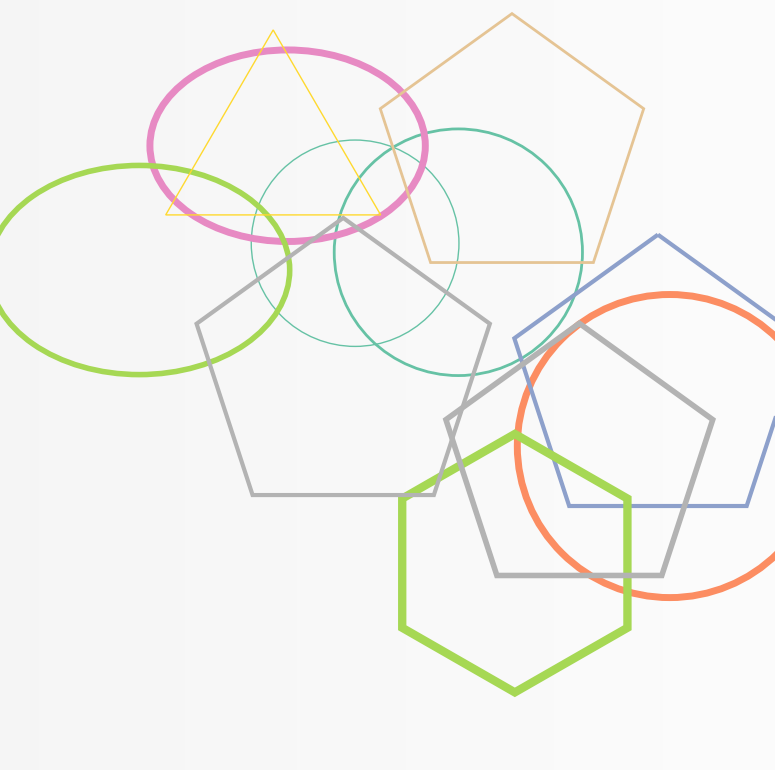[{"shape": "circle", "thickness": 1, "radius": 0.8, "center": [0.591, 0.672]}, {"shape": "circle", "thickness": 0.5, "radius": 0.67, "center": [0.458, 0.684]}, {"shape": "circle", "thickness": 2.5, "radius": 0.98, "center": [0.864, 0.421]}, {"shape": "pentagon", "thickness": 1.5, "radius": 0.97, "center": [0.849, 0.5]}, {"shape": "oval", "thickness": 2.5, "radius": 0.89, "center": [0.371, 0.811]}, {"shape": "oval", "thickness": 2, "radius": 0.97, "center": [0.18, 0.649]}, {"shape": "hexagon", "thickness": 3, "radius": 0.84, "center": [0.664, 0.269]}, {"shape": "triangle", "thickness": 0.5, "radius": 0.8, "center": [0.352, 0.801]}, {"shape": "pentagon", "thickness": 1, "radius": 0.89, "center": [0.661, 0.804]}, {"shape": "pentagon", "thickness": 1.5, "radius": 0.99, "center": [0.443, 0.518]}, {"shape": "pentagon", "thickness": 2, "radius": 0.91, "center": [0.748, 0.399]}]